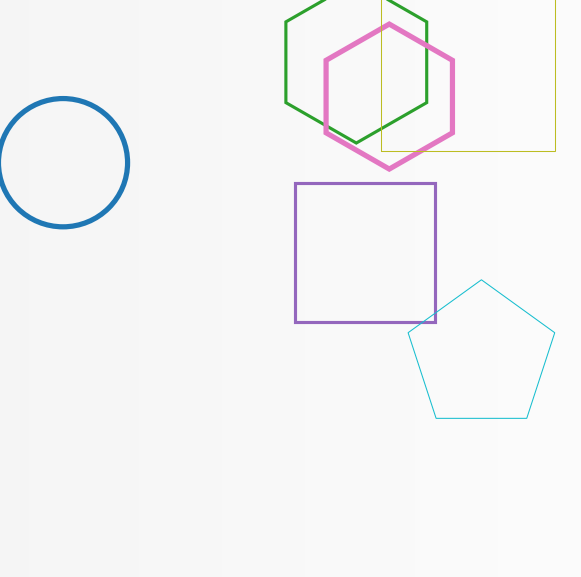[{"shape": "circle", "thickness": 2.5, "radius": 0.56, "center": [0.108, 0.717]}, {"shape": "hexagon", "thickness": 1.5, "radius": 0.7, "center": [0.613, 0.891]}, {"shape": "square", "thickness": 1.5, "radius": 0.6, "center": [0.628, 0.562]}, {"shape": "hexagon", "thickness": 2.5, "radius": 0.63, "center": [0.67, 0.832]}, {"shape": "square", "thickness": 0.5, "radius": 0.75, "center": [0.806, 0.888]}, {"shape": "pentagon", "thickness": 0.5, "radius": 0.66, "center": [0.828, 0.382]}]